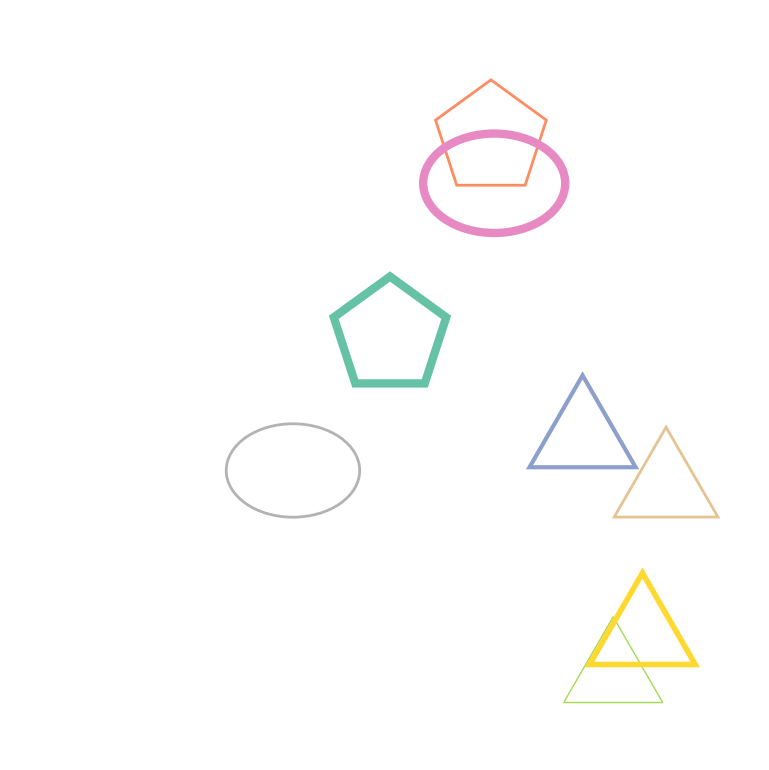[{"shape": "pentagon", "thickness": 3, "radius": 0.38, "center": [0.507, 0.564]}, {"shape": "pentagon", "thickness": 1, "radius": 0.38, "center": [0.638, 0.821]}, {"shape": "triangle", "thickness": 1.5, "radius": 0.4, "center": [0.757, 0.433]}, {"shape": "oval", "thickness": 3, "radius": 0.46, "center": [0.642, 0.762]}, {"shape": "triangle", "thickness": 0.5, "radius": 0.37, "center": [0.796, 0.125]}, {"shape": "triangle", "thickness": 2, "radius": 0.4, "center": [0.834, 0.177]}, {"shape": "triangle", "thickness": 1, "radius": 0.39, "center": [0.865, 0.367]}, {"shape": "oval", "thickness": 1, "radius": 0.43, "center": [0.38, 0.389]}]